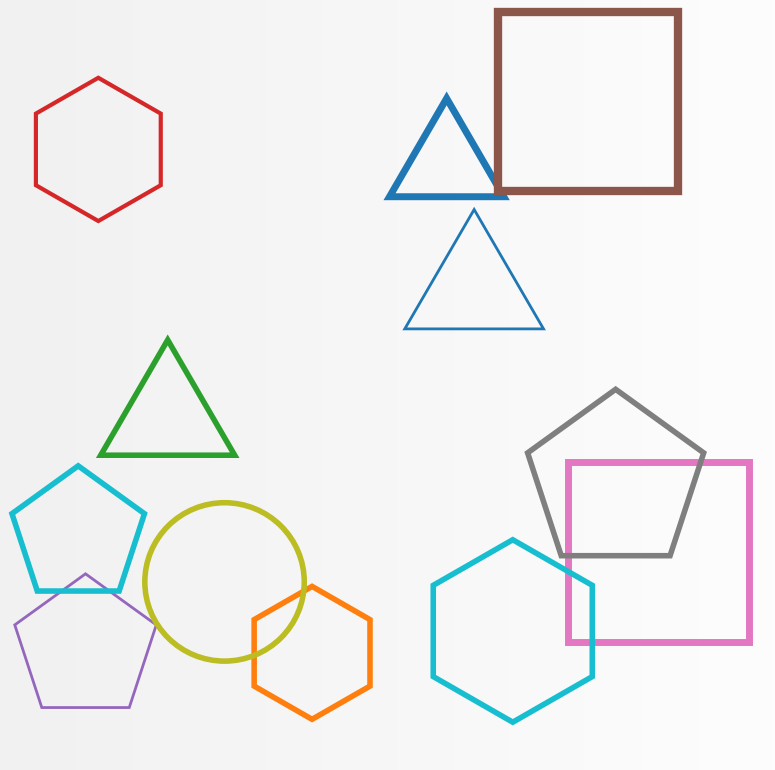[{"shape": "triangle", "thickness": 1, "radius": 0.52, "center": [0.612, 0.625]}, {"shape": "triangle", "thickness": 2.5, "radius": 0.43, "center": [0.576, 0.787]}, {"shape": "hexagon", "thickness": 2, "radius": 0.43, "center": [0.403, 0.152]}, {"shape": "triangle", "thickness": 2, "radius": 0.5, "center": [0.216, 0.459]}, {"shape": "hexagon", "thickness": 1.5, "radius": 0.47, "center": [0.127, 0.806]}, {"shape": "pentagon", "thickness": 1, "radius": 0.48, "center": [0.11, 0.159]}, {"shape": "square", "thickness": 3, "radius": 0.58, "center": [0.758, 0.868]}, {"shape": "square", "thickness": 2.5, "radius": 0.58, "center": [0.849, 0.283]}, {"shape": "pentagon", "thickness": 2, "radius": 0.6, "center": [0.794, 0.375]}, {"shape": "circle", "thickness": 2, "radius": 0.51, "center": [0.29, 0.244]}, {"shape": "pentagon", "thickness": 2, "radius": 0.45, "center": [0.101, 0.305]}, {"shape": "hexagon", "thickness": 2, "radius": 0.59, "center": [0.662, 0.181]}]